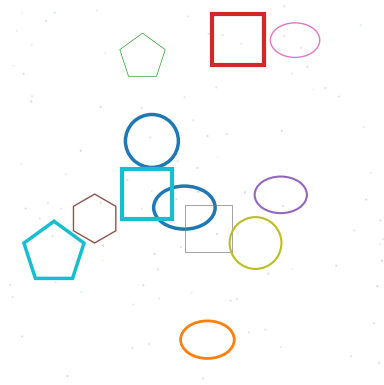[{"shape": "circle", "thickness": 2.5, "radius": 0.34, "center": [0.395, 0.634]}, {"shape": "oval", "thickness": 2.5, "radius": 0.4, "center": [0.479, 0.461]}, {"shape": "oval", "thickness": 2, "radius": 0.35, "center": [0.539, 0.118]}, {"shape": "pentagon", "thickness": 0.5, "radius": 0.31, "center": [0.37, 0.852]}, {"shape": "square", "thickness": 3, "radius": 0.33, "center": [0.618, 0.898]}, {"shape": "oval", "thickness": 1.5, "radius": 0.34, "center": [0.729, 0.494]}, {"shape": "hexagon", "thickness": 1, "radius": 0.32, "center": [0.246, 0.432]}, {"shape": "oval", "thickness": 1, "radius": 0.32, "center": [0.766, 0.896]}, {"shape": "square", "thickness": 0.5, "radius": 0.31, "center": [0.541, 0.406]}, {"shape": "circle", "thickness": 1.5, "radius": 0.34, "center": [0.664, 0.369]}, {"shape": "pentagon", "thickness": 2.5, "radius": 0.41, "center": [0.14, 0.343]}, {"shape": "square", "thickness": 3, "radius": 0.32, "center": [0.382, 0.497]}]